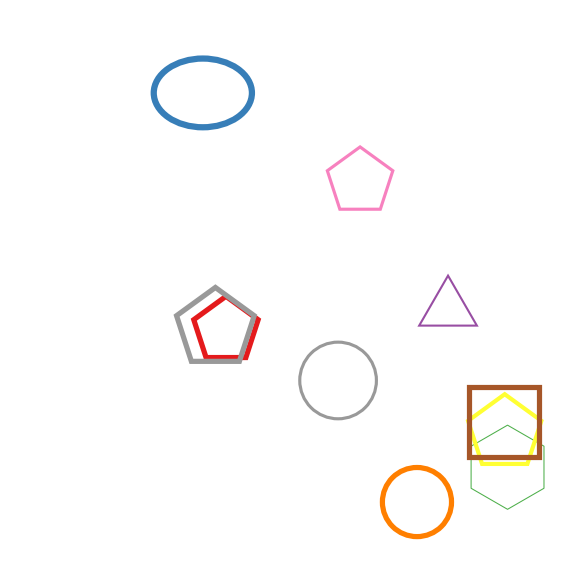[{"shape": "pentagon", "thickness": 2.5, "radius": 0.29, "center": [0.391, 0.427]}, {"shape": "oval", "thickness": 3, "radius": 0.43, "center": [0.351, 0.838]}, {"shape": "hexagon", "thickness": 0.5, "radius": 0.36, "center": [0.879, 0.19]}, {"shape": "triangle", "thickness": 1, "radius": 0.29, "center": [0.776, 0.464]}, {"shape": "circle", "thickness": 2.5, "radius": 0.3, "center": [0.722, 0.13]}, {"shape": "pentagon", "thickness": 2, "radius": 0.33, "center": [0.874, 0.25]}, {"shape": "square", "thickness": 2.5, "radius": 0.3, "center": [0.873, 0.268]}, {"shape": "pentagon", "thickness": 1.5, "radius": 0.3, "center": [0.624, 0.685]}, {"shape": "circle", "thickness": 1.5, "radius": 0.33, "center": [0.585, 0.34]}, {"shape": "pentagon", "thickness": 2.5, "radius": 0.35, "center": [0.373, 0.431]}]